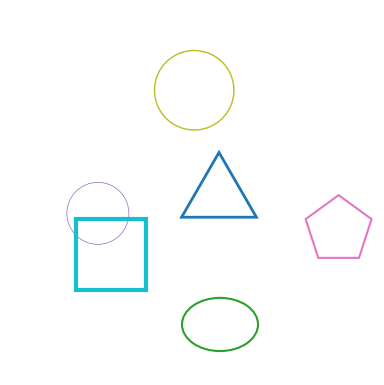[{"shape": "triangle", "thickness": 2, "radius": 0.56, "center": [0.569, 0.492]}, {"shape": "oval", "thickness": 1.5, "radius": 0.49, "center": [0.571, 0.157]}, {"shape": "circle", "thickness": 0.5, "radius": 0.4, "center": [0.254, 0.446]}, {"shape": "pentagon", "thickness": 1.5, "radius": 0.45, "center": [0.88, 0.403]}, {"shape": "circle", "thickness": 1, "radius": 0.52, "center": [0.504, 0.766]}, {"shape": "square", "thickness": 3, "radius": 0.46, "center": [0.288, 0.339]}]